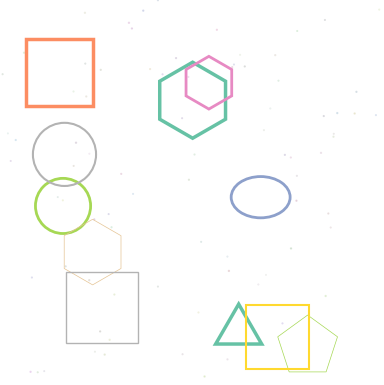[{"shape": "triangle", "thickness": 2.5, "radius": 0.35, "center": [0.62, 0.141]}, {"shape": "hexagon", "thickness": 2.5, "radius": 0.49, "center": [0.5, 0.74]}, {"shape": "square", "thickness": 2.5, "radius": 0.44, "center": [0.154, 0.811]}, {"shape": "oval", "thickness": 2, "radius": 0.38, "center": [0.677, 0.488]}, {"shape": "hexagon", "thickness": 2, "radius": 0.34, "center": [0.543, 0.785]}, {"shape": "circle", "thickness": 2, "radius": 0.36, "center": [0.164, 0.465]}, {"shape": "pentagon", "thickness": 0.5, "radius": 0.41, "center": [0.799, 0.1]}, {"shape": "square", "thickness": 1.5, "radius": 0.41, "center": [0.721, 0.125]}, {"shape": "hexagon", "thickness": 0.5, "radius": 0.43, "center": [0.241, 0.345]}, {"shape": "circle", "thickness": 1.5, "radius": 0.41, "center": [0.167, 0.599]}, {"shape": "square", "thickness": 1, "radius": 0.46, "center": [0.265, 0.201]}]